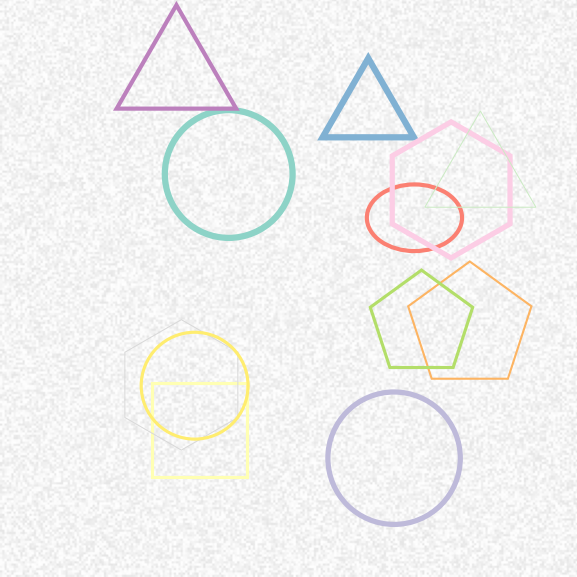[{"shape": "circle", "thickness": 3, "radius": 0.55, "center": [0.396, 0.698]}, {"shape": "square", "thickness": 1.5, "radius": 0.41, "center": [0.346, 0.255]}, {"shape": "circle", "thickness": 2.5, "radius": 0.57, "center": [0.682, 0.206]}, {"shape": "oval", "thickness": 2, "radius": 0.41, "center": [0.718, 0.622]}, {"shape": "triangle", "thickness": 3, "radius": 0.46, "center": [0.638, 0.807]}, {"shape": "pentagon", "thickness": 1, "radius": 0.56, "center": [0.814, 0.434]}, {"shape": "pentagon", "thickness": 1.5, "radius": 0.47, "center": [0.73, 0.438]}, {"shape": "hexagon", "thickness": 2.5, "radius": 0.59, "center": [0.781, 0.67]}, {"shape": "hexagon", "thickness": 0.5, "radius": 0.56, "center": [0.314, 0.333]}, {"shape": "triangle", "thickness": 2, "radius": 0.6, "center": [0.305, 0.871]}, {"shape": "triangle", "thickness": 0.5, "radius": 0.56, "center": [0.832, 0.696]}, {"shape": "circle", "thickness": 1.5, "radius": 0.46, "center": [0.337, 0.331]}]